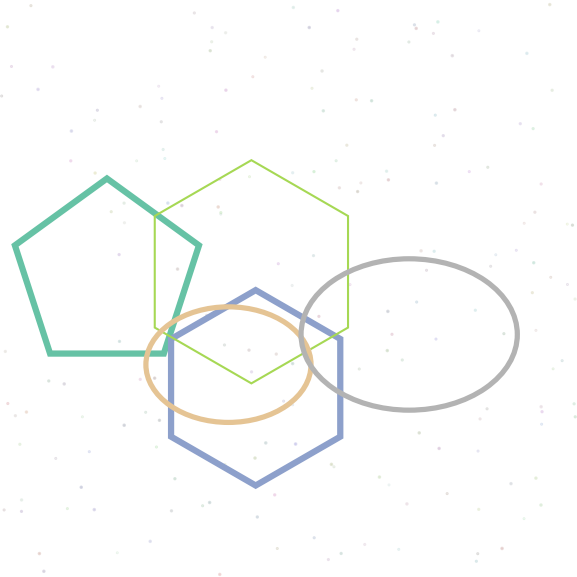[{"shape": "pentagon", "thickness": 3, "radius": 0.84, "center": [0.185, 0.522]}, {"shape": "hexagon", "thickness": 3, "radius": 0.85, "center": [0.443, 0.328]}, {"shape": "hexagon", "thickness": 1, "radius": 0.97, "center": [0.435, 0.529]}, {"shape": "oval", "thickness": 2.5, "radius": 0.71, "center": [0.396, 0.368]}, {"shape": "oval", "thickness": 2.5, "radius": 0.94, "center": [0.709, 0.42]}]